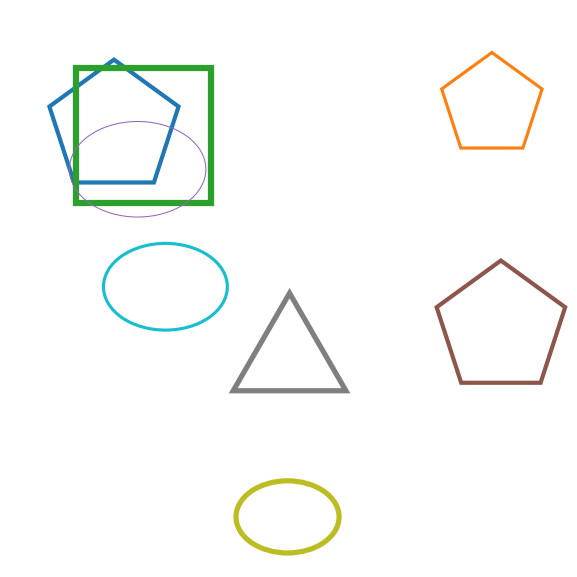[{"shape": "pentagon", "thickness": 2, "radius": 0.59, "center": [0.197, 0.778]}, {"shape": "pentagon", "thickness": 1.5, "radius": 0.46, "center": [0.852, 0.817]}, {"shape": "square", "thickness": 3, "radius": 0.58, "center": [0.249, 0.764]}, {"shape": "oval", "thickness": 0.5, "radius": 0.59, "center": [0.238, 0.706]}, {"shape": "pentagon", "thickness": 2, "radius": 0.58, "center": [0.867, 0.431]}, {"shape": "triangle", "thickness": 2.5, "radius": 0.56, "center": [0.501, 0.379]}, {"shape": "oval", "thickness": 2.5, "radius": 0.45, "center": [0.498, 0.104]}, {"shape": "oval", "thickness": 1.5, "radius": 0.54, "center": [0.286, 0.503]}]